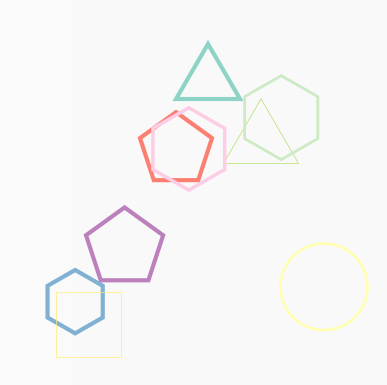[{"shape": "triangle", "thickness": 3, "radius": 0.48, "center": [0.537, 0.791]}, {"shape": "circle", "thickness": 2, "radius": 0.56, "center": [0.836, 0.255]}, {"shape": "pentagon", "thickness": 3, "radius": 0.49, "center": [0.454, 0.611]}, {"shape": "hexagon", "thickness": 3, "radius": 0.41, "center": [0.194, 0.216]}, {"shape": "triangle", "thickness": 0.5, "radius": 0.56, "center": [0.674, 0.632]}, {"shape": "hexagon", "thickness": 2.5, "radius": 0.53, "center": [0.487, 0.613]}, {"shape": "pentagon", "thickness": 3, "radius": 0.52, "center": [0.321, 0.357]}, {"shape": "hexagon", "thickness": 2, "radius": 0.55, "center": [0.726, 0.694]}, {"shape": "square", "thickness": 0.5, "radius": 0.42, "center": [0.228, 0.156]}]